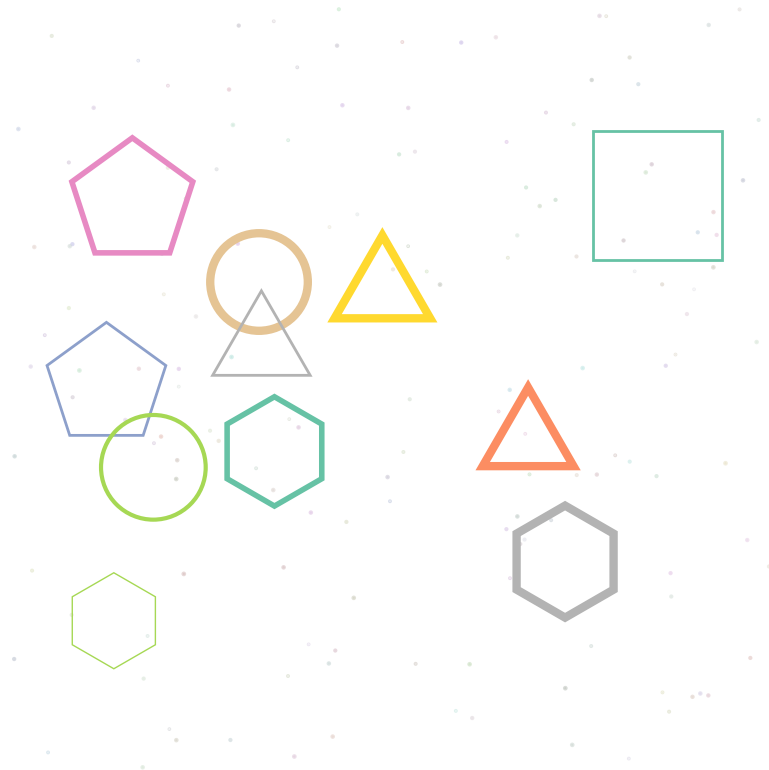[{"shape": "hexagon", "thickness": 2, "radius": 0.35, "center": [0.356, 0.414]}, {"shape": "square", "thickness": 1, "radius": 0.42, "center": [0.854, 0.746]}, {"shape": "triangle", "thickness": 3, "radius": 0.34, "center": [0.686, 0.429]}, {"shape": "pentagon", "thickness": 1, "radius": 0.41, "center": [0.138, 0.5]}, {"shape": "pentagon", "thickness": 2, "radius": 0.41, "center": [0.172, 0.738]}, {"shape": "circle", "thickness": 1.5, "radius": 0.34, "center": [0.199, 0.393]}, {"shape": "hexagon", "thickness": 0.5, "radius": 0.31, "center": [0.148, 0.194]}, {"shape": "triangle", "thickness": 3, "radius": 0.36, "center": [0.497, 0.622]}, {"shape": "circle", "thickness": 3, "radius": 0.32, "center": [0.336, 0.634]}, {"shape": "hexagon", "thickness": 3, "radius": 0.36, "center": [0.734, 0.271]}, {"shape": "triangle", "thickness": 1, "radius": 0.37, "center": [0.339, 0.549]}]